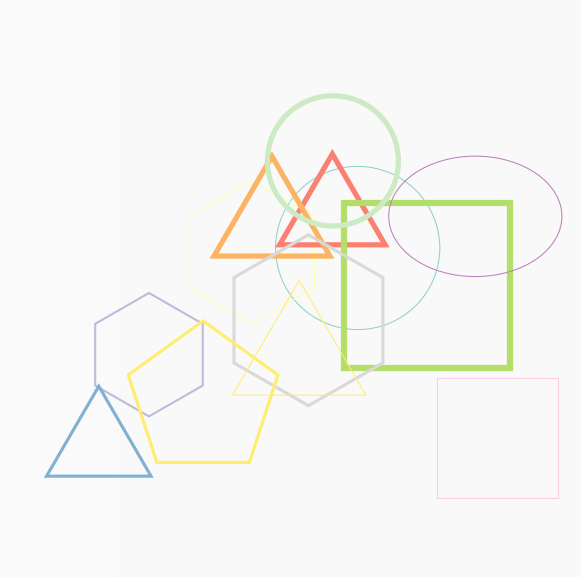[{"shape": "circle", "thickness": 0.5, "radius": 0.71, "center": [0.615, 0.57]}, {"shape": "hexagon", "thickness": 0.5, "radius": 0.62, "center": [0.433, 0.563]}, {"shape": "hexagon", "thickness": 1, "radius": 0.53, "center": [0.256, 0.385]}, {"shape": "triangle", "thickness": 2.5, "radius": 0.52, "center": [0.572, 0.628]}, {"shape": "triangle", "thickness": 1.5, "radius": 0.52, "center": [0.17, 0.227]}, {"shape": "triangle", "thickness": 2.5, "radius": 0.58, "center": [0.468, 0.613]}, {"shape": "square", "thickness": 3, "radius": 0.71, "center": [0.735, 0.504]}, {"shape": "square", "thickness": 0.5, "radius": 0.52, "center": [0.856, 0.241]}, {"shape": "hexagon", "thickness": 1.5, "radius": 0.74, "center": [0.531, 0.445]}, {"shape": "oval", "thickness": 0.5, "radius": 0.74, "center": [0.818, 0.625]}, {"shape": "circle", "thickness": 2.5, "radius": 0.56, "center": [0.573, 0.721]}, {"shape": "pentagon", "thickness": 1.5, "radius": 0.68, "center": [0.349, 0.308]}, {"shape": "triangle", "thickness": 0.5, "radius": 0.66, "center": [0.515, 0.381]}]